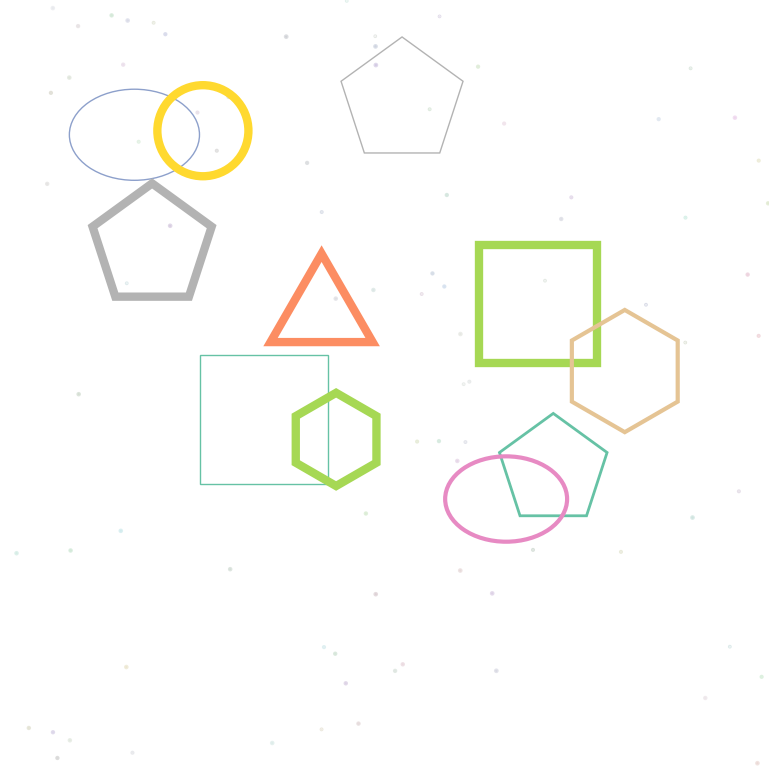[{"shape": "pentagon", "thickness": 1, "radius": 0.37, "center": [0.719, 0.39]}, {"shape": "square", "thickness": 0.5, "radius": 0.42, "center": [0.343, 0.455]}, {"shape": "triangle", "thickness": 3, "radius": 0.38, "center": [0.418, 0.594]}, {"shape": "oval", "thickness": 0.5, "radius": 0.42, "center": [0.175, 0.825]}, {"shape": "oval", "thickness": 1.5, "radius": 0.4, "center": [0.657, 0.352]}, {"shape": "square", "thickness": 3, "radius": 0.38, "center": [0.698, 0.606]}, {"shape": "hexagon", "thickness": 3, "radius": 0.3, "center": [0.437, 0.429]}, {"shape": "circle", "thickness": 3, "radius": 0.3, "center": [0.263, 0.83]}, {"shape": "hexagon", "thickness": 1.5, "radius": 0.4, "center": [0.811, 0.518]}, {"shape": "pentagon", "thickness": 3, "radius": 0.41, "center": [0.198, 0.681]}, {"shape": "pentagon", "thickness": 0.5, "radius": 0.42, "center": [0.522, 0.869]}]